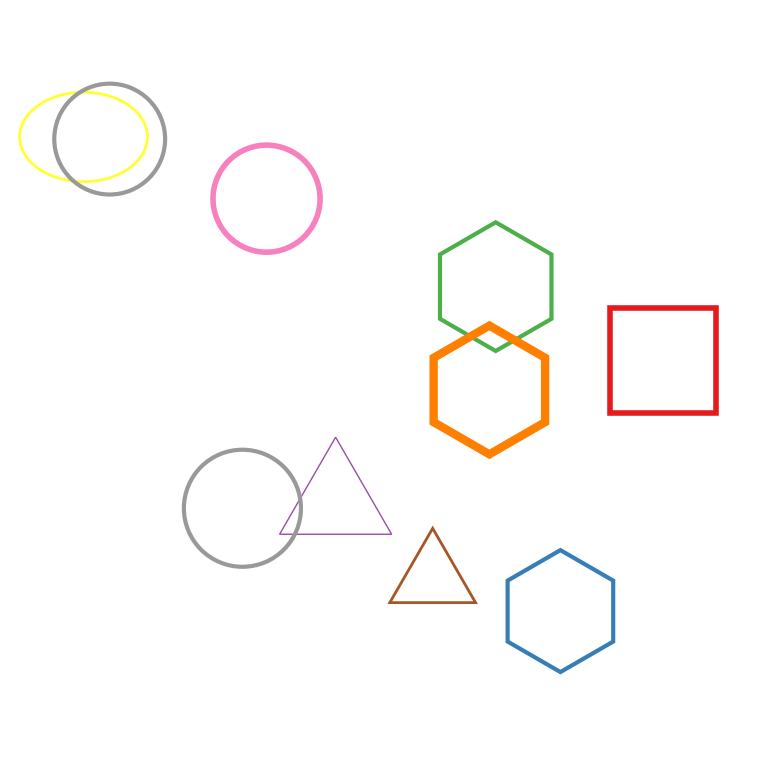[{"shape": "square", "thickness": 2, "radius": 0.34, "center": [0.861, 0.532]}, {"shape": "hexagon", "thickness": 1.5, "radius": 0.4, "center": [0.728, 0.206]}, {"shape": "hexagon", "thickness": 1.5, "radius": 0.42, "center": [0.644, 0.628]}, {"shape": "triangle", "thickness": 0.5, "radius": 0.42, "center": [0.436, 0.348]}, {"shape": "hexagon", "thickness": 3, "radius": 0.42, "center": [0.636, 0.494]}, {"shape": "oval", "thickness": 1, "radius": 0.41, "center": [0.108, 0.822]}, {"shape": "triangle", "thickness": 1, "radius": 0.32, "center": [0.562, 0.25]}, {"shape": "circle", "thickness": 2, "radius": 0.35, "center": [0.346, 0.742]}, {"shape": "circle", "thickness": 1.5, "radius": 0.38, "center": [0.315, 0.34]}, {"shape": "circle", "thickness": 1.5, "radius": 0.36, "center": [0.142, 0.819]}]